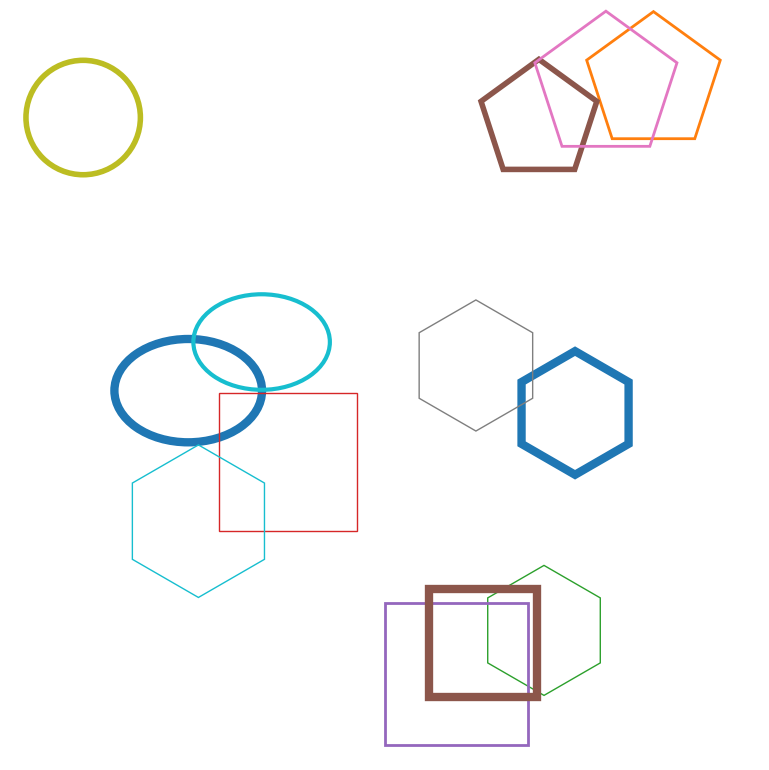[{"shape": "oval", "thickness": 3, "radius": 0.48, "center": [0.244, 0.493]}, {"shape": "hexagon", "thickness": 3, "radius": 0.4, "center": [0.747, 0.464]}, {"shape": "pentagon", "thickness": 1, "radius": 0.46, "center": [0.849, 0.894]}, {"shape": "hexagon", "thickness": 0.5, "radius": 0.42, "center": [0.707, 0.181]}, {"shape": "square", "thickness": 0.5, "radius": 0.45, "center": [0.374, 0.4]}, {"shape": "square", "thickness": 1, "radius": 0.46, "center": [0.593, 0.125]}, {"shape": "square", "thickness": 3, "radius": 0.35, "center": [0.627, 0.165]}, {"shape": "pentagon", "thickness": 2, "radius": 0.4, "center": [0.7, 0.844]}, {"shape": "pentagon", "thickness": 1, "radius": 0.49, "center": [0.787, 0.888]}, {"shape": "hexagon", "thickness": 0.5, "radius": 0.43, "center": [0.618, 0.525]}, {"shape": "circle", "thickness": 2, "radius": 0.37, "center": [0.108, 0.847]}, {"shape": "hexagon", "thickness": 0.5, "radius": 0.5, "center": [0.258, 0.323]}, {"shape": "oval", "thickness": 1.5, "radius": 0.44, "center": [0.34, 0.556]}]